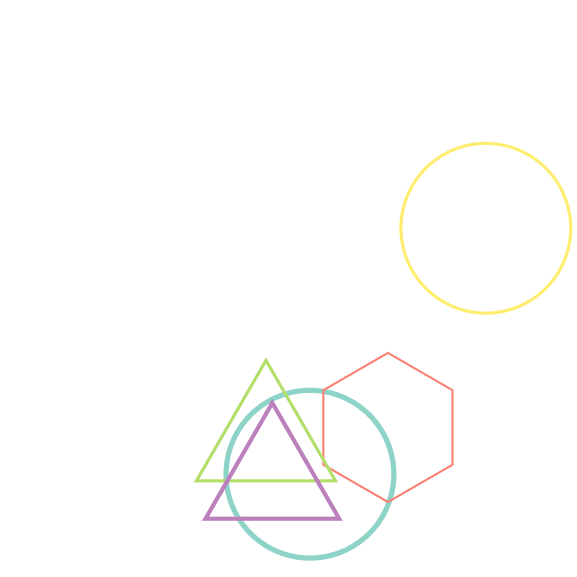[{"shape": "circle", "thickness": 2.5, "radius": 0.73, "center": [0.537, 0.178]}, {"shape": "hexagon", "thickness": 1, "radius": 0.65, "center": [0.672, 0.259]}, {"shape": "triangle", "thickness": 1.5, "radius": 0.7, "center": [0.461, 0.236]}, {"shape": "triangle", "thickness": 2, "radius": 0.67, "center": [0.472, 0.168]}, {"shape": "circle", "thickness": 1.5, "radius": 0.74, "center": [0.841, 0.604]}]